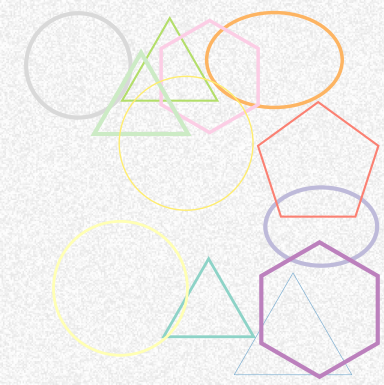[{"shape": "triangle", "thickness": 2, "radius": 0.68, "center": [0.542, 0.193]}, {"shape": "circle", "thickness": 2, "radius": 0.87, "center": [0.313, 0.251]}, {"shape": "oval", "thickness": 3, "radius": 0.73, "center": [0.834, 0.412]}, {"shape": "pentagon", "thickness": 1.5, "radius": 0.82, "center": [0.826, 0.57]}, {"shape": "triangle", "thickness": 0.5, "radius": 0.88, "center": [0.761, 0.115]}, {"shape": "oval", "thickness": 2.5, "radius": 0.88, "center": [0.713, 0.844]}, {"shape": "triangle", "thickness": 1.5, "radius": 0.71, "center": [0.441, 0.81]}, {"shape": "hexagon", "thickness": 2.5, "radius": 0.73, "center": [0.545, 0.801]}, {"shape": "circle", "thickness": 3, "radius": 0.68, "center": [0.203, 0.83]}, {"shape": "hexagon", "thickness": 3, "radius": 0.87, "center": [0.83, 0.196]}, {"shape": "triangle", "thickness": 3, "radius": 0.7, "center": [0.366, 0.722]}, {"shape": "circle", "thickness": 1, "radius": 0.87, "center": [0.483, 0.628]}]